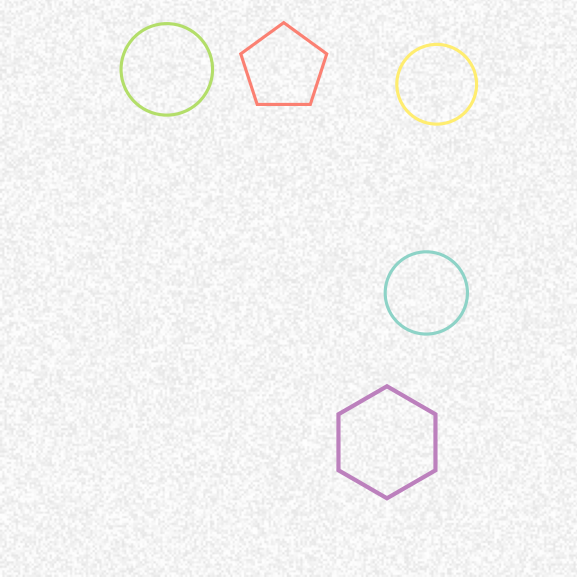[{"shape": "circle", "thickness": 1.5, "radius": 0.36, "center": [0.738, 0.492]}, {"shape": "pentagon", "thickness": 1.5, "radius": 0.39, "center": [0.491, 0.882]}, {"shape": "circle", "thickness": 1.5, "radius": 0.4, "center": [0.289, 0.879]}, {"shape": "hexagon", "thickness": 2, "radius": 0.48, "center": [0.67, 0.233]}, {"shape": "circle", "thickness": 1.5, "radius": 0.35, "center": [0.756, 0.853]}]